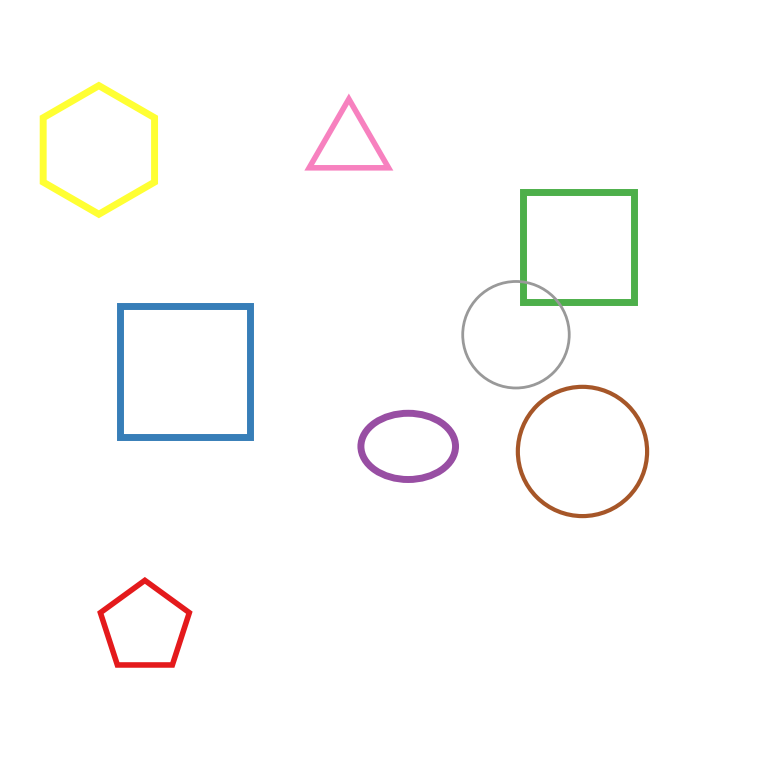[{"shape": "pentagon", "thickness": 2, "radius": 0.3, "center": [0.188, 0.186]}, {"shape": "square", "thickness": 2.5, "radius": 0.42, "center": [0.24, 0.517]}, {"shape": "square", "thickness": 2.5, "radius": 0.36, "center": [0.751, 0.679]}, {"shape": "oval", "thickness": 2.5, "radius": 0.31, "center": [0.53, 0.42]}, {"shape": "hexagon", "thickness": 2.5, "radius": 0.42, "center": [0.128, 0.805]}, {"shape": "circle", "thickness": 1.5, "radius": 0.42, "center": [0.756, 0.414]}, {"shape": "triangle", "thickness": 2, "radius": 0.3, "center": [0.453, 0.812]}, {"shape": "circle", "thickness": 1, "radius": 0.35, "center": [0.67, 0.565]}]